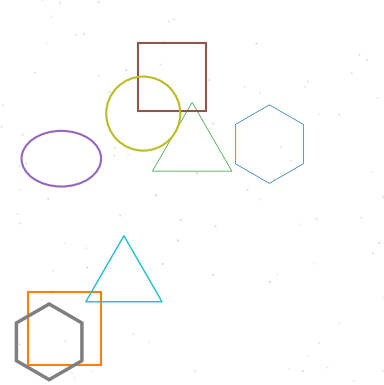[{"shape": "hexagon", "thickness": 0.5, "radius": 0.51, "center": [0.7, 0.626]}, {"shape": "square", "thickness": 1.5, "radius": 0.47, "center": [0.168, 0.147]}, {"shape": "triangle", "thickness": 0.5, "radius": 0.6, "center": [0.499, 0.615]}, {"shape": "oval", "thickness": 1.5, "radius": 0.52, "center": [0.159, 0.588]}, {"shape": "square", "thickness": 1.5, "radius": 0.45, "center": [0.447, 0.8]}, {"shape": "hexagon", "thickness": 2.5, "radius": 0.49, "center": [0.128, 0.112]}, {"shape": "circle", "thickness": 1.5, "radius": 0.48, "center": [0.372, 0.705]}, {"shape": "triangle", "thickness": 1, "radius": 0.57, "center": [0.322, 0.273]}]